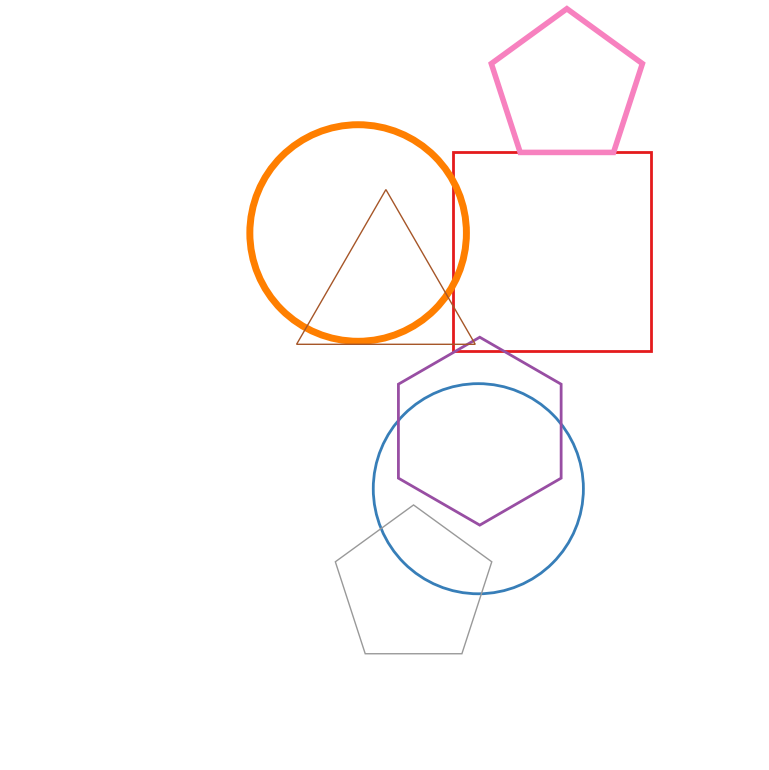[{"shape": "square", "thickness": 1, "radius": 0.64, "center": [0.717, 0.673]}, {"shape": "circle", "thickness": 1, "radius": 0.68, "center": [0.621, 0.365]}, {"shape": "hexagon", "thickness": 1, "radius": 0.61, "center": [0.623, 0.44]}, {"shape": "circle", "thickness": 2.5, "radius": 0.7, "center": [0.465, 0.697]}, {"shape": "triangle", "thickness": 0.5, "radius": 0.67, "center": [0.501, 0.62]}, {"shape": "pentagon", "thickness": 2, "radius": 0.52, "center": [0.736, 0.885]}, {"shape": "pentagon", "thickness": 0.5, "radius": 0.53, "center": [0.537, 0.237]}]